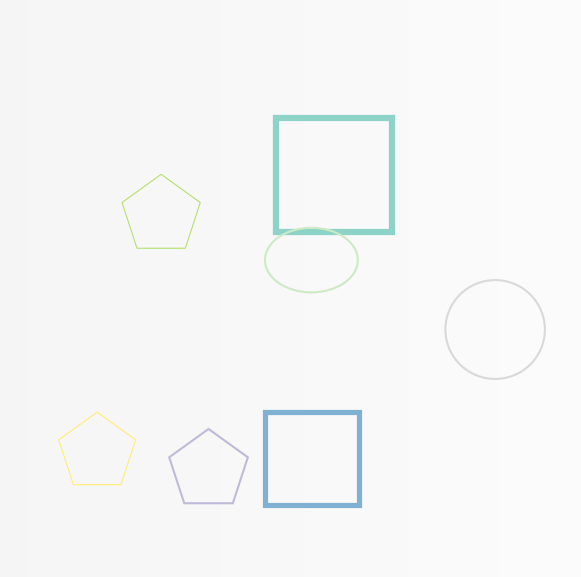[{"shape": "square", "thickness": 3, "radius": 0.5, "center": [0.574, 0.696]}, {"shape": "pentagon", "thickness": 1, "radius": 0.36, "center": [0.359, 0.185]}, {"shape": "square", "thickness": 2.5, "radius": 0.4, "center": [0.537, 0.205]}, {"shape": "pentagon", "thickness": 0.5, "radius": 0.35, "center": [0.277, 0.627]}, {"shape": "circle", "thickness": 1, "radius": 0.43, "center": [0.852, 0.429]}, {"shape": "oval", "thickness": 1, "radius": 0.4, "center": [0.536, 0.549]}, {"shape": "pentagon", "thickness": 0.5, "radius": 0.35, "center": [0.167, 0.216]}]